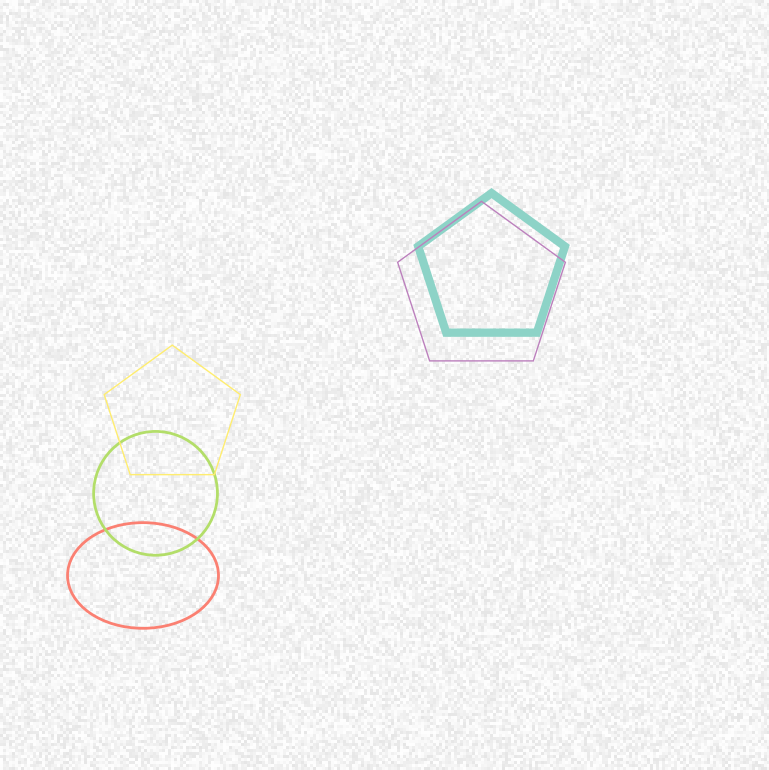[{"shape": "pentagon", "thickness": 3, "radius": 0.5, "center": [0.638, 0.649]}, {"shape": "oval", "thickness": 1, "radius": 0.49, "center": [0.186, 0.253]}, {"shape": "circle", "thickness": 1, "radius": 0.4, "center": [0.202, 0.359]}, {"shape": "pentagon", "thickness": 0.5, "radius": 0.57, "center": [0.625, 0.624]}, {"shape": "pentagon", "thickness": 0.5, "radius": 0.46, "center": [0.224, 0.459]}]